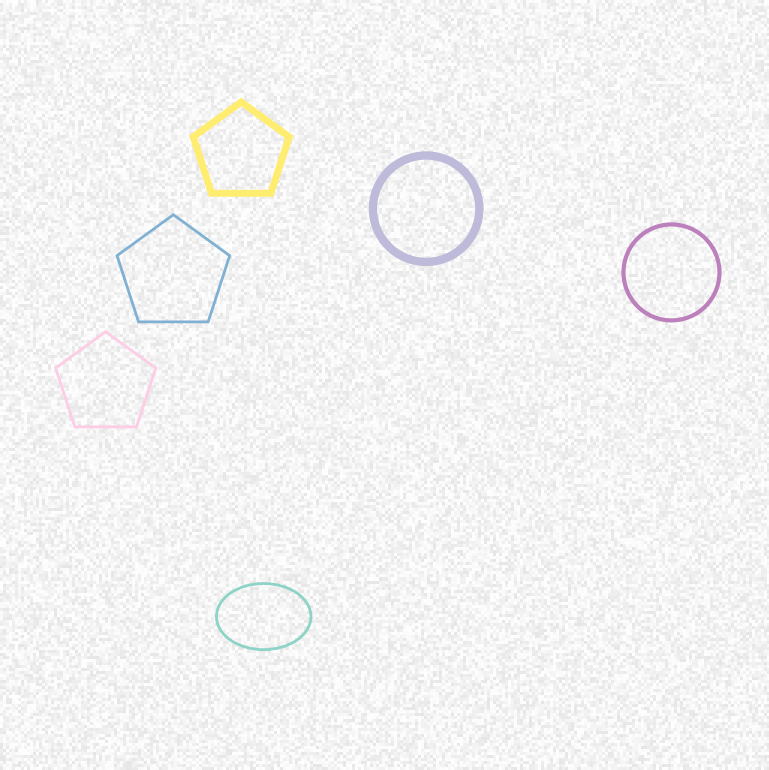[{"shape": "oval", "thickness": 1, "radius": 0.31, "center": [0.342, 0.199]}, {"shape": "circle", "thickness": 3, "radius": 0.35, "center": [0.553, 0.729]}, {"shape": "pentagon", "thickness": 1, "radius": 0.38, "center": [0.225, 0.644]}, {"shape": "pentagon", "thickness": 1, "radius": 0.34, "center": [0.137, 0.501]}, {"shape": "circle", "thickness": 1.5, "radius": 0.31, "center": [0.872, 0.646]}, {"shape": "pentagon", "thickness": 2.5, "radius": 0.33, "center": [0.313, 0.802]}]